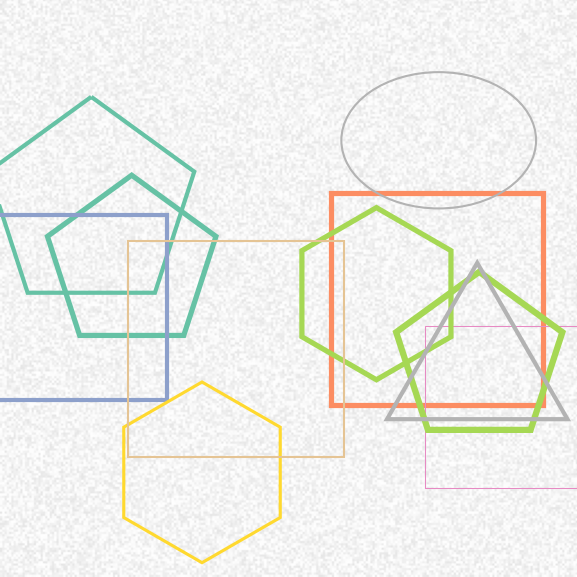[{"shape": "pentagon", "thickness": 2.5, "radius": 0.77, "center": [0.228, 0.542]}, {"shape": "pentagon", "thickness": 2, "radius": 0.94, "center": [0.158, 0.644]}, {"shape": "square", "thickness": 2.5, "radius": 0.92, "center": [0.757, 0.481]}, {"shape": "square", "thickness": 2, "radius": 0.8, "center": [0.129, 0.467]}, {"shape": "square", "thickness": 0.5, "radius": 0.7, "center": [0.877, 0.294]}, {"shape": "hexagon", "thickness": 2.5, "radius": 0.75, "center": [0.652, 0.491]}, {"shape": "pentagon", "thickness": 3, "radius": 0.76, "center": [0.83, 0.377]}, {"shape": "hexagon", "thickness": 1.5, "radius": 0.78, "center": [0.35, 0.181]}, {"shape": "square", "thickness": 1, "radius": 0.94, "center": [0.409, 0.395]}, {"shape": "triangle", "thickness": 2, "radius": 0.9, "center": [0.826, 0.363]}, {"shape": "oval", "thickness": 1, "radius": 0.84, "center": [0.76, 0.756]}]